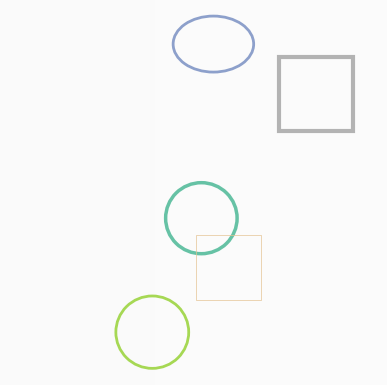[{"shape": "circle", "thickness": 2.5, "radius": 0.46, "center": [0.52, 0.433]}, {"shape": "oval", "thickness": 2, "radius": 0.52, "center": [0.551, 0.886]}, {"shape": "circle", "thickness": 2, "radius": 0.47, "center": [0.393, 0.137]}, {"shape": "square", "thickness": 0.5, "radius": 0.42, "center": [0.59, 0.306]}, {"shape": "square", "thickness": 3, "radius": 0.48, "center": [0.815, 0.755]}]